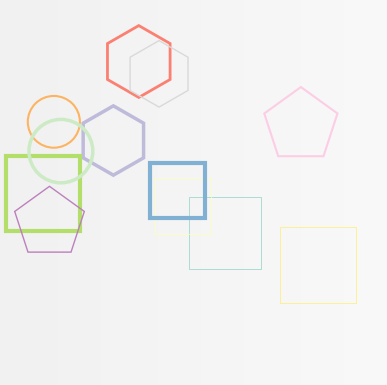[{"shape": "square", "thickness": 0.5, "radius": 0.47, "center": [0.58, 0.395]}, {"shape": "square", "thickness": 0.5, "radius": 0.36, "center": [0.473, 0.465]}, {"shape": "hexagon", "thickness": 2.5, "radius": 0.45, "center": [0.293, 0.635]}, {"shape": "hexagon", "thickness": 2, "radius": 0.47, "center": [0.358, 0.84]}, {"shape": "square", "thickness": 3, "radius": 0.36, "center": [0.458, 0.505]}, {"shape": "circle", "thickness": 1.5, "radius": 0.34, "center": [0.139, 0.684]}, {"shape": "square", "thickness": 3, "radius": 0.48, "center": [0.111, 0.497]}, {"shape": "pentagon", "thickness": 1.5, "radius": 0.5, "center": [0.776, 0.675]}, {"shape": "hexagon", "thickness": 1, "radius": 0.43, "center": [0.41, 0.808]}, {"shape": "pentagon", "thickness": 1, "radius": 0.47, "center": [0.128, 0.422]}, {"shape": "circle", "thickness": 2.5, "radius": 0.41, "center": [0.157, 0.608]}, {"shape": "square", "thickness": 0.5, "radius": 0.49, "center": [0.82, 0.313]}]